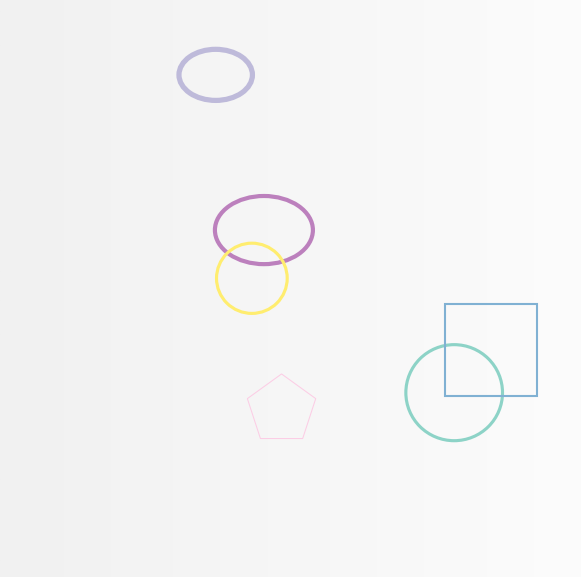[{"shape": "circle", "thickness": 1.5, "radius": 0.42, "center": [0.781, 0.319]}, {"shape": "oval", "thickness": 2.5, "radius": 0.32, "center": [0.371, 0.869]}, {"shape": "square", "thickness": 1, "radius": 0.4, "center": [0.845, 0.393]}, {"shape": "pentagon", "thickness": 0.5, "radius": 0.31, "center": [0.484, 0.29]}, {"shape": "oval", "thickness": 2, "radius": 0.42, "center": [0.454, 0.601]}, {"shape": "circle", "thickness": 1.5, "radius": 0.3, "center": [0.433, 0.517]}]